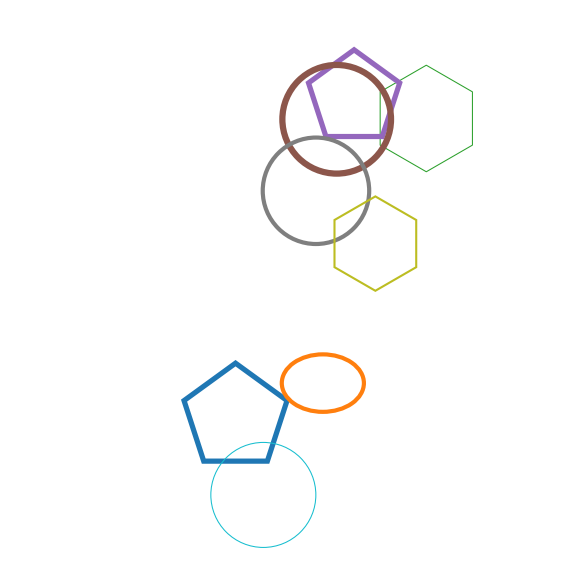[{"shape": "pentagon", "thickness": 2.5, "radius": 0.47, "center": [0.408, 0.276]}, {"shape": "oval", "thickness": 2, "radius": 0.36, "center": [0.559, 0.336]}, {"shape": "hexagon", "thickness": 0.5, "radius": 0.46, "center": [0.738, 0.794]}, {"shape": "pentagon", "thickness": 2.5, "radius": 0.41, "center": [0.613, 0.83]}, {"shape": "circle", "thickness": 3, "radius": 0.47, "center": [0.583, 0.793]}, {"shape": "circle", "thickness": 2, "radius": 0.46, "center": [0.547, 0.669]}, {"shape": "hexagon", "thickness": 1, "radius": 0.41, "center": [0.65, 0.577]}, {"shape": "circle", "thickness": 0.5, "radius": 0.45, "center": [0.456, 0.142]}]